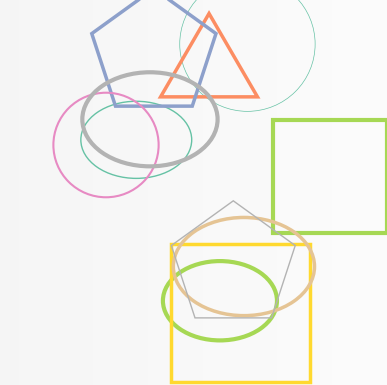[{"shape": "oval", "thickness": 1, "radius": 0.72, "center": [0.352, 0.637]}, {"shape": "circle", "thickness": 0.5, "radius": 0.87, "center": [0.639, 0.885]}, {"shape": "triangle", "thickness": 2.5, "radius": 0.72, "center": [0.539, 0.821]}, {"shape": "pentagon", "thickness": 2.5, "radius": 0.84, "center": [0.397, 0.861]}, {"shape": "circle", "thickness": 1.5, "radius": 0.68, "center": [0.274, 0.623]}, {"shape": "oval", "thickness": 3, "radius": 0.74, "center": [0.568, 0.219]}, {"shape": "square", "thickness": 3, "radius": 0.74, "center": [0.851, 0.542]}, {"shape": "square", "thickness": 2.5, "radius": 0.89, "center": [0.621, 0.187]}, {"shape": "oval", "thickness": 2.5, "radius": 0.91, "center": [0.629, 0.308]}, {"shape": "oval", "thickness": 3, "radius": 0.87, "center": [0.387, 0.69]}, {"shape": "pentagon", "thickness": 1, "radius": 0.84, "center": [0.602, 0.31]}]